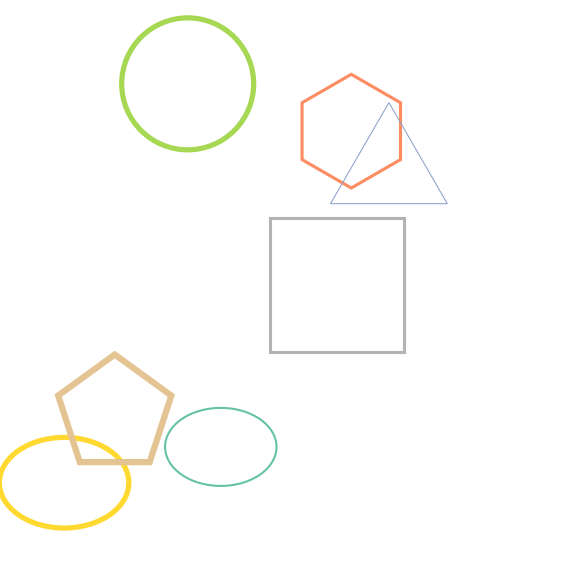[{"shape": "oval", "thickness": 1, "radius": 0.48, "center": [0.382, 0.225]}, {"shape": "hexagon", "thickness": 1.5, "radius": 0.49, "center": [0.608, 0.772]}, {"shape": "triangle", "thickness": 0.5, "radius": 0.58, "center": [0.673, 0.705]}, {"shape": "circle", "thickness": 2.5, "radius": 0.57, "center": [0.325, 0.854]}, {"shape": "oval", "thickness": 2.5, "radius": 0.56, "center": [0.111, 0.163]}, {"shape": "pentagon", "thickness": 3, "radius": 0.51, "center": [0.199, 0.282]}, {"shape": "square", "thickness": 1.5, "radius": 0.58, "center": [0.584, 0.506]}]